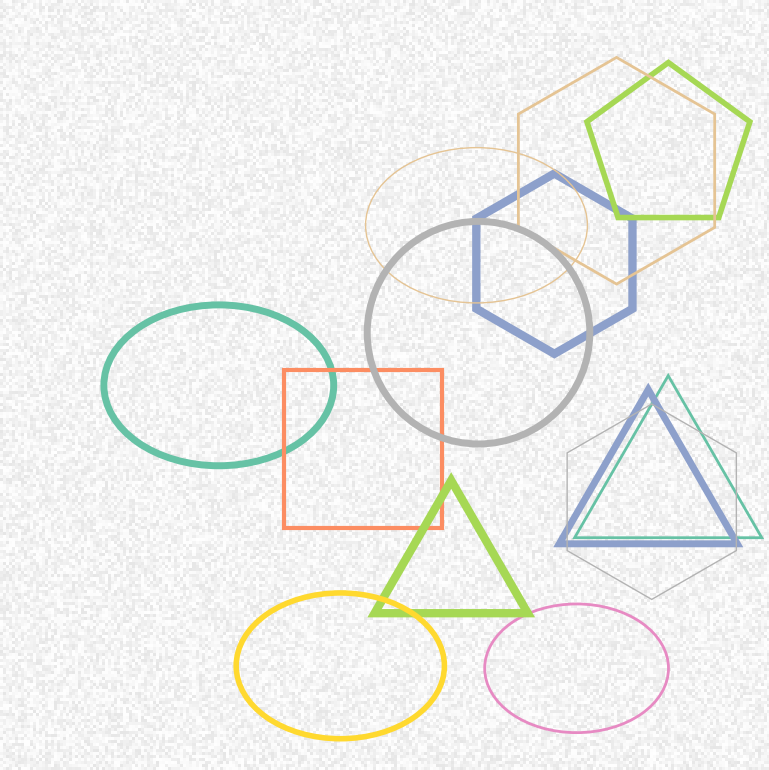[{"shape": "triangle", "thickness": 1, "radius": 0.7, "center": [0.868, 0.372]}, {"shape": "oval", "thickness": 2.5, "radius": 0.75, "center": [0.284, 0.5]}, {"shape": "square", "thickness": 1.5, "radius": 0.51, "center": [0.472, 0.417]}, {"shape": "triangle", "thickness": 2.5, "radius": 0.67, "center": [0.842, 0.361]}, {"shape": "hexagon", "thickness": 3, "radius": 0.59, "center": [0.72, 0.658]}, {"shape": "oval", "thickness": 1, "radius": 0.6, "center": [0.749, 0.132]}, {"shape": "pentagon", "thickness": 2, "radius": 0.56, "center": [0.868, 0.807]}, {"shape": "triangle", "thickness": 3, "radius": 0.57, "center": [0.586, 0.261]}, {"shape": "oval", "thickness": 2, "radius": 0.68, "center": [0.442, 0.135]}, {"shape": "oval", "thickness": 0.5, "radius": 0.72, "center": [0.619, 0.707]}, {"shape": "hexagon", "thickness": 1, "radius": 0.74, "center": [0.801, 0.778]}, {"shape": "circle", "thickness": 2.5, "radius": 0.72, "center": [0.621, 0.568]}, {"shape": "hexagon", "thickness": 0.5, "radius": 0.63, "center": [0.846, 0.348]}]